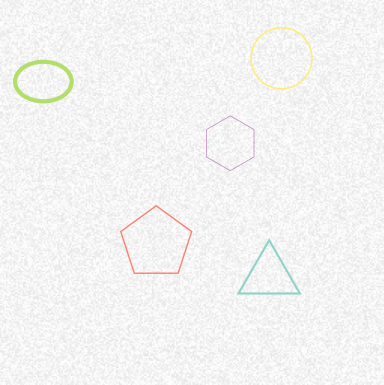[{"shape": "triangle", "thickness": 1.5, "radius": 0.46, "center": [0.699, 0.284]}, {"shape": "pentagon", "thickness": 1, "radius": 0.48, "center": [0.406, 0.369]}, {"shape": "oval", "thickness": 3, "radius": 0.37, "center": [0.113, 0.788]}, {"shape": "hexagon", "thickness": 0.5, "radius": 0.36, "center": [0.598, 0.628]}, {"shape": "circle", "thickness": 1, "radius": 0.4, "center": [0.731, 0.849]}]